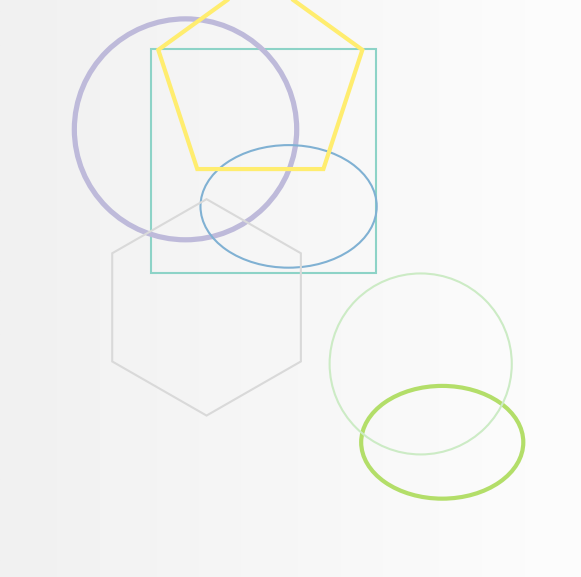[{"shape": "square", "thickness": 1, "radius": 0.97, "center": [0.454, 0.72]}, {"shape": "circle", "thickness": 2.5, "radius": 0.96, "center": [0.319, 0.775]}, {"shape": "oval", "thickness": 1, "radius": 0.76, "center": [0.497, 0.642]}, {"shape": "oval", "thickness": 2, "radius": 0.7, "center": [0.761, 0.233]}, {"shape": "hexagon", "thickness": 1, "radius": 0.94, "center": [0.355, 0.467]}, {"shape": "circle", "thickness": 1, "radius": 0.78, "center": [0.724, 0.369]}, {"shape": "pentagon", "thickness": 2, "radius": 0.92, "center": [0.448, 0.856]}]